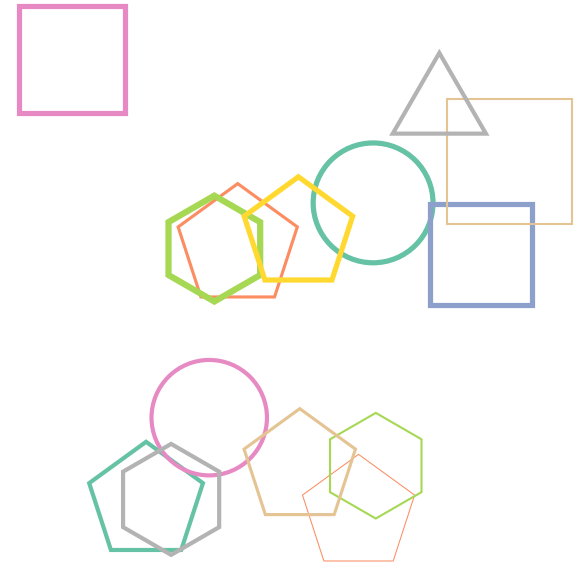[{"shape": "circle", "thickness": 2.5, "radius": 0.52, "center": [0.646, 0.648]}, {"shape": "pentagon", "thickness": 2, "radius": 0.52, "center": [0.253, 0.131]}, {"shape": "pentagon", "thickness": 0.5, "radius": 0.51, "center": [0.621, 0.11]}, {"shape": "pentagon", "thickness": 1.5, "radius": 0.54, "center": [0.412, 0.573]}, {"shape": "square", "thickness": 2.5, "radius": 0.44, "center": [0.833, 0.558]}, {"shape": "square", "thickness": 2.5, "radius": 0.46, "center": [0.125, 0.896]}, {"shape": "circle", "thickness": 2, "radius": 0.5, "center": [0.362, 0.276]}, {"shape": "hexagon", "thickness": 3, "radius": 0.46, "center": [0.371, 0.569]}, {"shape": "hexagon", "thickness": 1, "radius": 0.46, "center": [0.651, 0.193]}, {"shape": "pentagon", "thickness": 2.5, "radius": 0.49, "center": [0.517, 0.594]}, {"shape": "square", "thickness": 1, "radius": 0.54, "center": [0.882, 0.72]}, {"shape": "pentagon", "thickness": 1.5, "radius": 0.51, "center": [0.519, 0.19]}, {"shape": "hexagon", "thickness": 2, "radius": 0.48, "center": [0.296, 0.134]}, {"shape": "triangle", "thickness": 2, "radius": 0.47, "center": [0.761, 0.814]}]